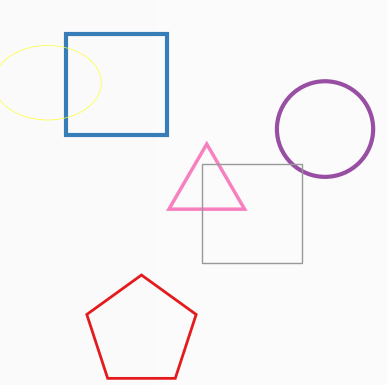[{"shape": "pentagon", "thickness": 2, "radius": 0.74, "center": [0.365, 0.137]}, {"shape": "square", "thickness": 3, "radius": 0.66, "center": [0.301, 0.78]}, {"shape": "circle", "thickness": 3, "radius": 0.62, "center": [0.839, 0.665]}, {"shape": "oval", "thickness": 0.5, "radius": 0.69, "center": [0.123, 0.785]}, {"shape": "triangle", "thickness": 2.5, "radius": 0.56, "center": [0.534, 0.513]}, {"shape": "square", "thickness": 1, "radius": 0.64, "center": [0.65, 0.446]}]